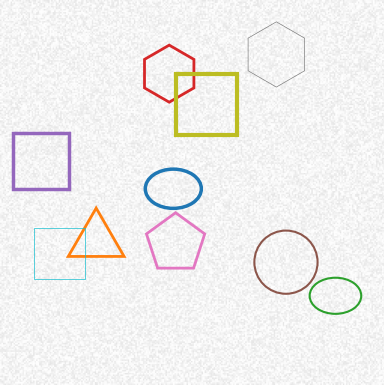[{"shape": "oval", "thickness": 2.5, "radius": 0.36, "center": [0.45, 0.51]}, {"shape": "triangle", "thickness": 2, "radius": 0.42, "center": [0.25, 0.376]}, {"shape": "oval", "thickness": 1.5, "radius": 0.33, "center": [0.871, 0.232]}, {"shape": "hexagon", "thickness": 2, "radius": 0.37, "center": [0.44, 0.809]}, {"shape": "square", "thickness": 2.5, "radius": 0.36, "center": [0.106, 0.582]}, {"shape": "circle", "thickness": 1.5, "radius": 0.41, "center": [0.743, 0.319]}, {"shape": "pentagon", "thickness": 2, "radius": 0.4, "center": [0.456, 0.368]}, {"shape": "hexagon", "thickness": 0.5, "radius": 0.42, "center": [0.718, 0.859]}, {"shape": "square", "thickness": 3, "radius": 0.39, "center": [0.537, 0.728]}, {"shape": "square", "thickness": 0.5, "radius": 0.33, "center": [0.154, 0.342]}]